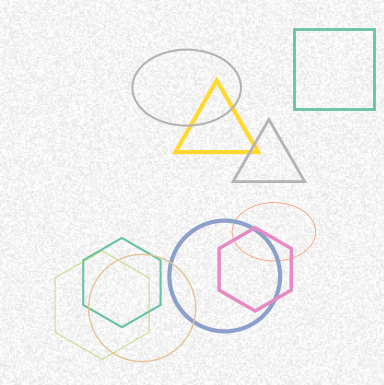[{"shape": "hexagon", "thickness": 1.5, "radius": 0.58, "center": [0.317, 0.266]}, {"shape": "square", "thickness": 2, "radius": 0.52, "center": [0.867, 0.821]}, {"shape": "oval", "thickness": 0.5, "radius": 0.54, "center": [0.711, 0.398]}, {"shape": "circle", "thickness": 3, "radius": 0.72, "center": [0.584, 0.283]}, {"shape": "hexagon", "thickness": 2.5, "radius": 0.54, "center": [0.663, 0.3]}, {"shape": "hexagon", "thickness": 0.5, "radius": 0.71, "center": [0.265, 0.207]}, {"shape": "triangle", "thickness": 3, "radius": 0.62, "center": [0.563, 0.667]}, {"shape": "circle", "thickness": 1, "radius": 0.7, "center": [0.369, 0.2]}, {"shape": "triangle", "thickness": 2, "radius": 0.54, "center": [0.698, 0.582]}, {"shape": "oval", "thickness": 1.5, "radius": 0.71, "center": [0.485, 0.772]}]